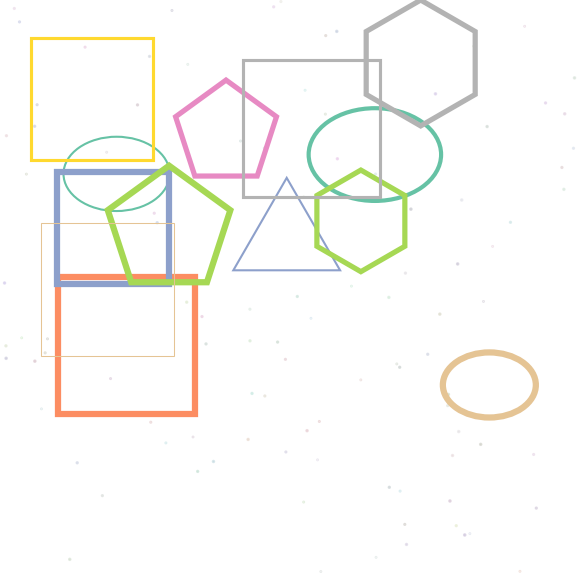[{"shape": "oval", "thickness": 1, "radius": 0.46, "center": [0.202, 0.698]}, {"shape": "oval", "thickness": 2, "radius": 0.57, "center": [0.649, 0.731]}, {"shape": "square", "thickness": 3, "radius": 0.59, "center": [0.219, 0.401]}, {"shape": "triangle", "thickness": 1, "radius": 0.53, "center": [0.496, 0.584]}, {"shape": "square", "thickness": 3, "radius": 0.49, "center": [0.196, 0.604]}, {"shape": "pentagon", "thickness": 2.5, "radius": 0.46, "center": [0.391, 0.769]}, {"shape": "pentagon", "thickness": 3, "radius": 0.56, "center": [0.293, 0.601]}, {"shape": "hexagon", "thickness": 2.5, "radius": 0.44, "center": [0.625, 0.617]}, {"shape": "square", "thickness": 1.5, "radius": 0.53, "center": [0.159, 0.827]}, {"shape": "square", "thickness": 0.5, "radius": 0.57, "center": [0.186, 0.498]}, {"shape": "oval", "thickness": 3, "radius": 0.4, "center": [0.847, 0.333]}, {"shape": "hexagon", "thickness": 2.5, "radius": 0.54, "center": [0.728, 0.89]}, {"shape": "square", "thickness": 1.5, "radius": 0.59, "center": [0.54, 0.776]}]